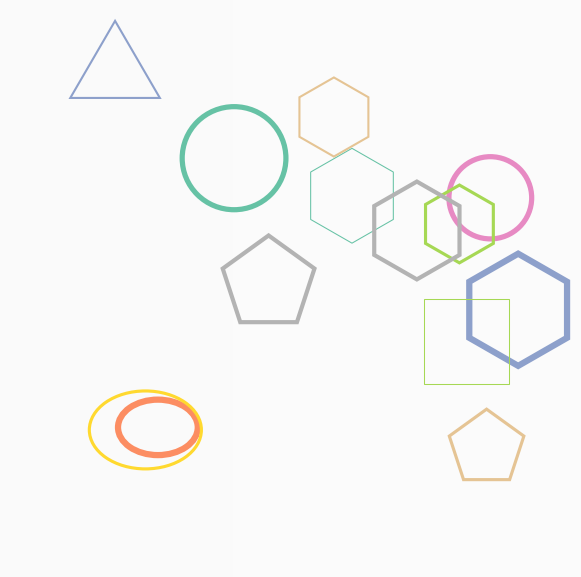[{"shape": "hexagon", "thickness": 0.5, "radius": 0.41, "center": [0.606, 0.66]}, {"shape": "circle", "thickness": 2.5, "radius": 0.45, "center": [0.403, 0.725]}, {"shape": "oval", "thickness": 3, "radius": 0.34, "center": [0.272, 0.259]}, {"shape": "triangle", "thickness": 1, "radius": 0.44, "center": [0.198, 0.874]}, {"shape": "hexagon", "thickness": 3, "radius": 0.49, "center": [0.891, 0.463]}, {"shape": "circle", "thickness": 2.5, "radius": 0.36, "center": [0.844, 0.657]}, {"shape": "hexagon", "thickness": 1.5, "radius": 0.34, "center": [0.79, 0.611]}, {"shape": "square", "thickness": 0.5, "radius": 0.37, "center": [0.803, 0.408]}, {"shape": "oval", "thickness": 1.5, "radius": 0.48, "center": [0.25, 0.255]}, {"shape": "hexagon", "thickness": 1, "radius": 0.34, "center": [0.574, 0.796]}, {"shape": "pentagon", "thickness": 1.5, "radius": 0.34, "center": [0.837, 0.223]}, {"shape": "hexagon", "thickness": 2, "radius": 0.42, "center": [0.717, 0.6]}, {"shape": "pentagon", "thickness": 2, "radius": 0.41, "center": [0.462, 0.508]}]